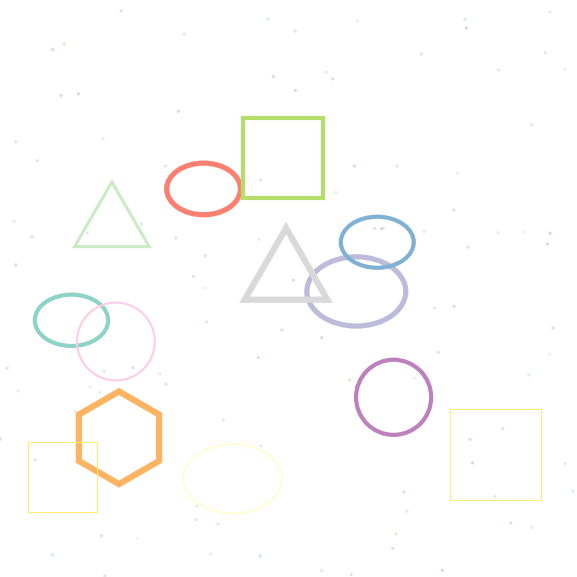[{"shape": "oval", "thickness": 2, "radius": 0.32, "center": [0.124, 0.445]}, {"shape": "oval", "thickness": 0.5, "radius": 0.43, "center": [0.403, 0.17]}, {"shape": "oval", "thickness": 2.5, "radius": 0.43, "center": [0.617, 0.494]}, {"shape": "oval", "thickness": 2.5, "radius": 0.32, "center": [0.353, 0.672]}, {"shape": "oval", "thickness": 2, "radius": 0.32, "center": [0.653, 0.58]}, {"shape": "hexagon", "thickness": 3, "radius": 0.4, "center": [0.206, 0.241]}, {"shape": "square", "thickness": 2, "radius": 0.34, "center": [0.49, 0.725]}, {"shape": "circle", "thickness": 1, "radius": 0.34, "center": [0.201, 0.408]}, {"shape": "triangle", "thickness": 3, "radius": 0.41, "center": [0.495, 0.521]}, {"shape": "circle", "thickness": 2, "radius": 0.33, "center": [0.682, 0.311]}, {"shape": "triangle", "thickness": 1.5, "radius": 0.37, "center": [0.194, 0.609]}, {"shape": "square", "thickness": 0.5, "radius": 0.3, "center": [0.108, 0.173]}, {"shape": "square", "thickness": 0.5, "radius": 0.4, "center": [0.858, 0.212]}]